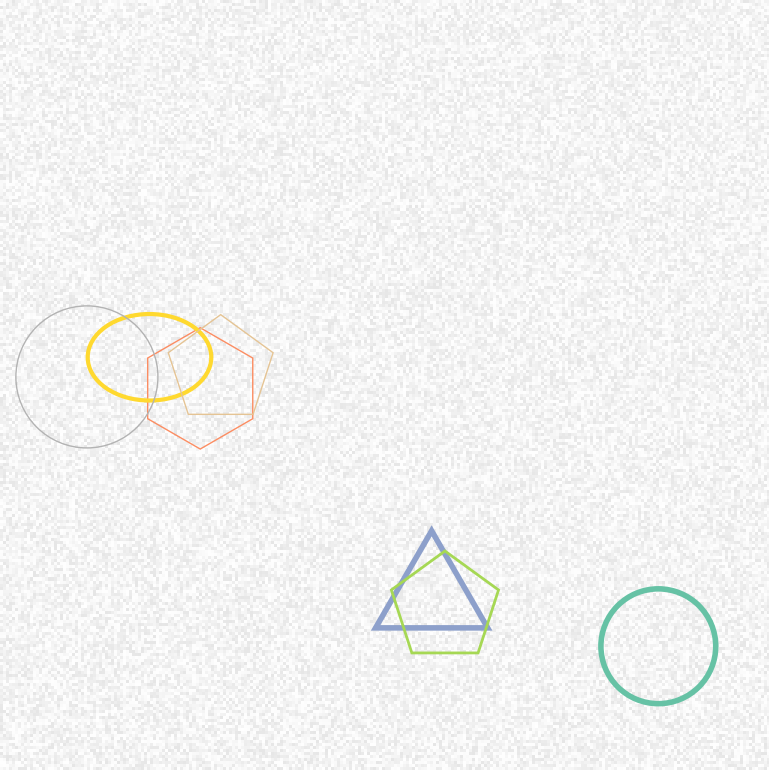[{"shape": "circle", "thickness": 2, "radius": 0.37, "center": [0.855, 0.161]}, {"shape": "hexagon", "thickness": 0.5, "radius": 0.39, "center": [0.26, 0.496]}, {"shape": "triangle", "thickness": 2, "radius": 0.42, "center": [0.561, 0.227]}, {"shape": "pentagon", "thickness": 1, "radius": 0.37, "center": [0.578, 0.211]}, {"shape": "oval", "thickness": 1.5, "radius": 0.4, "center": [0.194, 0.536]}, {"shape": "pentagon", "thickness": 0.5, "radius": 0.36, "center": [0.287, 0.52]}, {"shape": "circle", "thickness": 0.5, "radius": 0.46, "center": [0.113, 0.511]}]